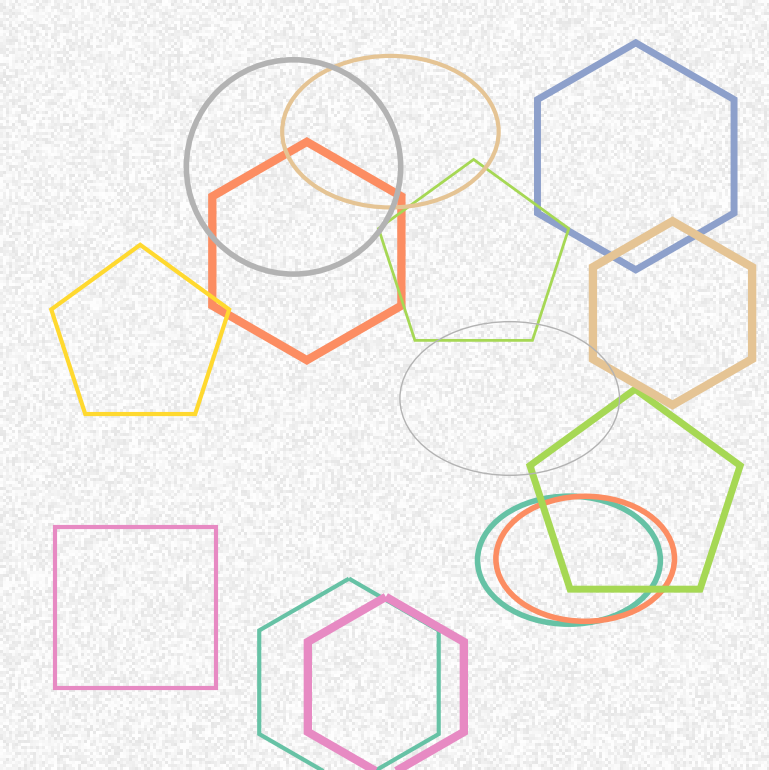[{"shape": "oval", "thickness": 2, "radius": 0.59, "center": [0.739, 0.273]}, {"shape": "hexagon", "thickness": 1.5, "radius": 0.67, "center": [0.453, 0.114]}, {"shape": "hexagon", "thickness": 3, "radius": 0.71, "center": [0.399, 0.674]}, {"shape": "oval", "thickness": 2, "radius": 0.58, "center": [0.76, 0.274]}, {"shape": "hexagon", "thickness": 2.5, "radius": 0.74, "center": [0.826, 0.797]}, {"shape": "hexagon", "thickness": 3, "radius": 0.58, "center": [0.501, 0.108]}, {"shape": "square", "thickness": 1.5, "radius": 0.52, "center": [0.176, 0.211]}, {"shape": "pentagon", "thickness": 2.5, "radius": 0.72, "center": [0.825, 0.351]}, {"shape": "pentagon", "thickness": 1, "radius": 0.65, "center": [0.615, 0.663]}, {"shape": "pentagon", "thickness": 1.5, "radius": 0.61, "center": [0.182, 0.561]}, {"shape": "hexagon", "thickness": 3, "radius": 0.6, "center": [0.873, 0.593]}, {"shape": "oval", "thickness": 1.5, "radius": 0.7, "center": [0.507, 0.829]}, {"shape": "oval", "thickness": 0.5, "radius": 0.71, "center": [0.662, 0.482]}, {"shape": "circle", "thickness": 2, "radius": 0.7, "center": [0.381, 0.783]}]